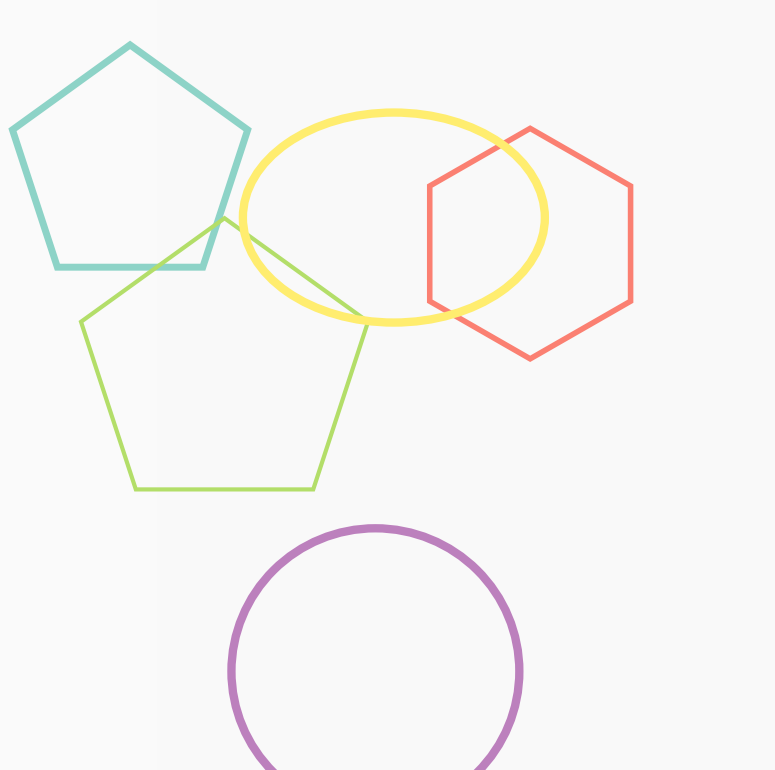[{"shape": "pentagon", "thickness": 2.5, "radius": 0.8, "center": [0.168, 0.782]}, {"shape": "hexagon", "thickness": 2, "radius": 0.75, "center": [0.684, 0.684]}, {"shape": "pentagon", "thickness": 1.5, "radius": 0.97, "center": [0.29, 0.522]}, {"shape": "circle", "thickness": 3, "radius": 0.93, "center": [0.484, 0.128]}, {"shape": "oval", "thickness": 3, "radius": 0.97, "center": [0.508, 0.717]}]